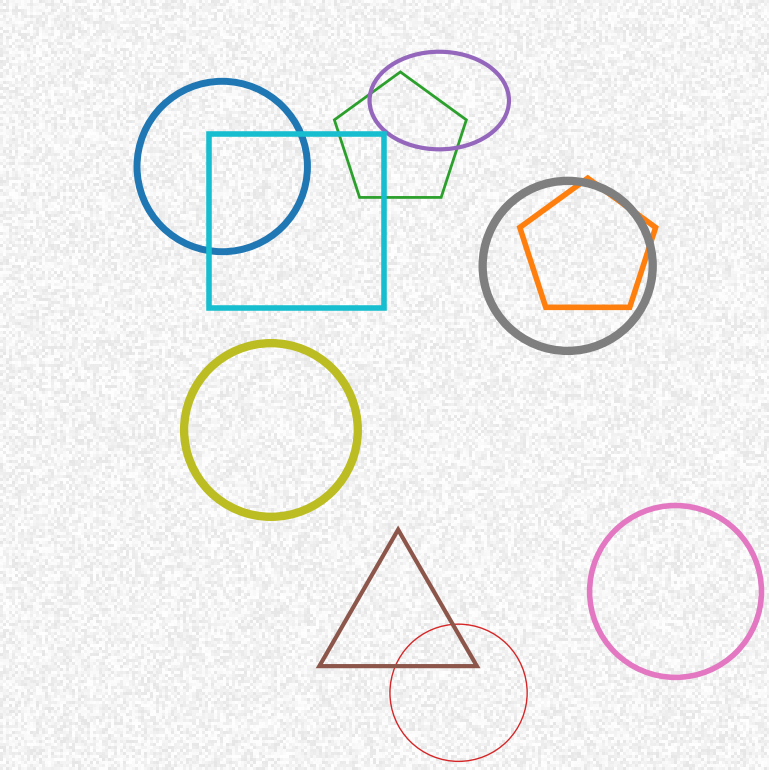[{"shape": "circle", "thickness": 2.5, "radius": 0.55, "center": [0.289, 0.784]}, {"shape": "pentagon", "thickness": 2, "radius": 0.46, "center": [0.763, 0.676]}, {"shape": "pentagon", "thickness": 1, "radius": 0.45, "center": [0.52, 0.816]}, {"shape": "circle", "thickness": 0.5, "radius": 0.45, "center": [0.596, 0.1]}, {"shape": "oval", "thickness": 1.5, "radius": 0.45, "center": [0.57, 0.869]}, {"shape": "triangle", "thickness": 1.5, "radius": 0.59, "center": [0.517, 0.194]}, {"shape": "circle", "thickness": 2, "radius": 0.56, "center": [0.877, 0.232]}, {"shape": "circle", "thickness": 3, "radius": 0.55, "center": [0.737, 0.655]}, {"shape": "circle", "thickness": 3, "radius": 0.56, "center": [0.352, 0.442]}, {"shape": "square", "thickness": 2, "radius": 0.57, "center": [0.385, 0.713]}]